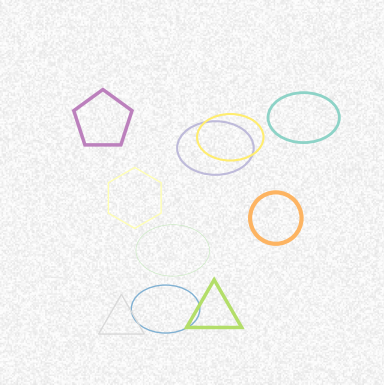[{"shape": "oval", "thickness": 2, "radius": 0.46, "center": [0.789, 0.694]}, {"shape": "hexagon", "thickness": 1, "radius": 0.4, "center": [0.35, 0.486]}, {"shape": "oval", "thickness": 1.5, "radius": 0.5, "center": [0.56, 0.616]}, {"shape": "oval", "thickness": 1, "radius": 0.45, "center": [0.43, 0.197]}, {"shape": "circle", "thickness": 3, "radius": 0.33, "center": [0.716, 0.434]}, {"shape": "triangle", "thickness": 2.5, "radius": 0.41, "center": [0.556, 0.191]}, {"shape": "triangle", "thickness": 1, "radius": 0.34, "center": [0.315, 0.167]}, {"shape": "pentagon", "thickness": 2.5, "radius": 0.4, "center": [0.267, 0.688]}, {"shape": "oval", "thickness": 0.5, "radius": 0.48, "center": [0.449, 0.35]}, {"shape": "oval", "thickness": 1.5, "radius": 0.43, "center": [0.598, 0.643]}]